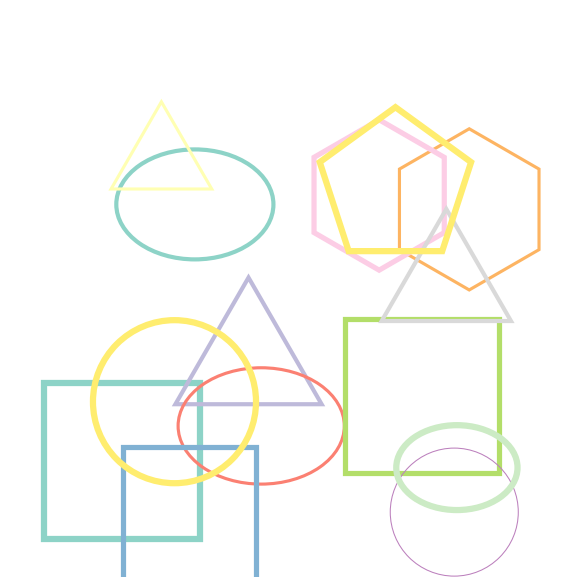[{"shape": "oval", "thickness": 2, "radius": 0.68, "center": [0.337, 0.645]}, {"shape": "square", "thickness": 3, "radius": 0.67, "center": [0.211, 0.2]}, {"shape": "triangle", "thickness": 1.5, "radius": 0.5, "center": [0.279, 0.722]}, {"shape": "triangle", "thickness": 2, "radius": 0.73, "center": [0.43, 0.372]}, {"shape": "oval", "thickness": 1.5, "radius": 0.72, "center": [0.452, 0.262]}, {"shape": "square", "thickness": 2.5, "radius": 0.58, "center": [0.328, 0.111]}, {"shape": "hexagon", "thickness": 1.5, "radius": 0.7, "center": [0.813, 0.637]}, {"shape": "square", "thickness": 2.5, "radius": 0.67, "center": [0.73, 0.313]}, {"shape": "hexagon", "thickness": 2.5, "radius": 0.65, "center": [0.657, 0.662]}, {"shape": "triangle", "thickness": 2, "radius": 0.65, "center": [0.773, 0.508]}, {"shape": "circle", "thickness": 0.5, "radius": 0.55, "center": [0.787, 0.112]}, {"shape": "oval", "thickness": 3, "radius": 0.52, "center": [0.791, 0.189]}, {"shape": "circle", "thickness": 3, "radius": 0.71, "center": [0.302, 0.304]}, {"shape": "pentagon", "thickness": 3, "radius": 0.69, "center": [0.685, 0.676]}]